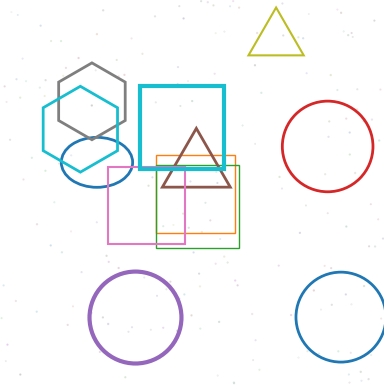[{"shape": "circle", "thickness": 2, "radius": 0.58, "center": [0.886, 0.176]}, {"shape": "oval", "thickness": 2, "radius": 0.46, "center": [0.252, 0.578]}, {"shape": "square", "thickness": 1, "radius": 0.51, "center": [0.507, 0.496]}, {"shape": "square", "thickness": 1, "radius": 0.54, "center": [0.513, 0.464]}, {"shape": "circle", "thickness": 2, "radius": 0.59, "center": [0.851, 0.62]}, {"shape": "circle", "thickness": 3, "radius": 0.6, "center": [0.352, 0.175]}, {"shape": "triangle", "thickness": 2, "radius": 0.51, "center": [0.51, 0.565]}, {"shape": "square", "thickness": 1.5, "radius": 0.5, "center": [0.38, 0.466]}, {"shape": "hexagon", "thickness": 2, "radius": 0.5, "center": [0.239, 0.737]}, {"shape": "triangle", "thickness": 1.5, "radius": 0.41, "center": [0.717, 0.898]}, {"shape": "square", "thickness": 3, "radius": 0.54, "center": [0.472, 0.669]}, {"shape": "hexagon", "thickness": 2, "radius": 0.56, "center": [0.209, 0.664]}]